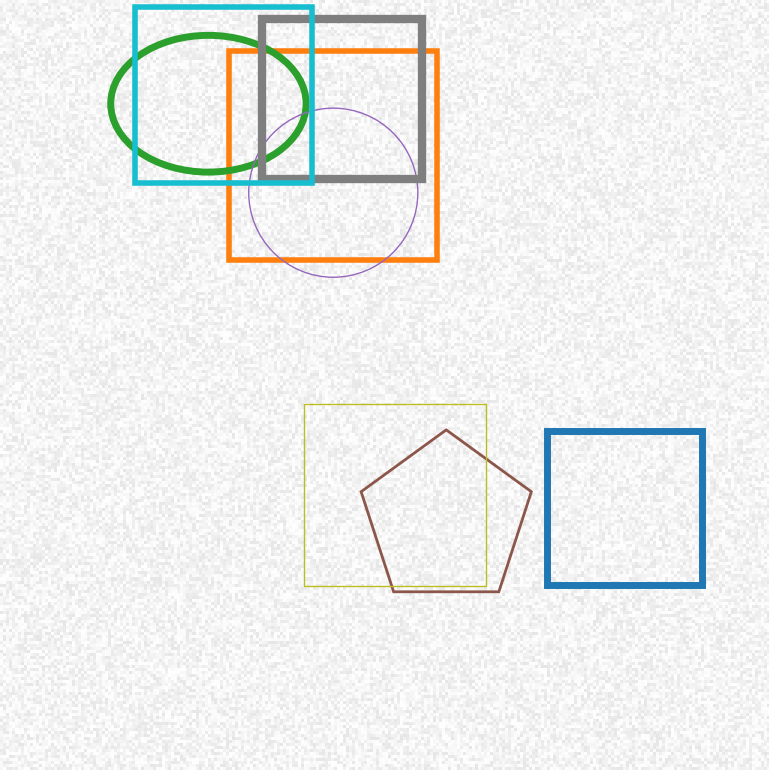[{"shape": "square", "thickness": 2.5, "radius": 0.5, "center": [0.811, 0.34]}, {"shape": "square", "thickness": 2, "radius": 0.68, "center": [0.433, 0.798]}, {"shape": "oval", "thickness": 2.5, "radius": 0.63, "center": [0.271, 0.865]}, {"shape": "circle", "thickness": 0.5, "radius": 0.55, "center": [0.433, 0.75]}, {"shape": "pentagon", "thickness": 1, "radius": 0.58, "center": [0.58, 0.325]}, {"shape": "square", "thickness": 3, "radius": 0.52, "center": [0.445, 0.871]}, {"shape": "square", "thickness": 0.5, "radius": 0.59, "center": [0.513, 0.357]}, {"shape": "square", "thickness": 2, "radius": 0.57, "center": [0.29, 0.877]}]